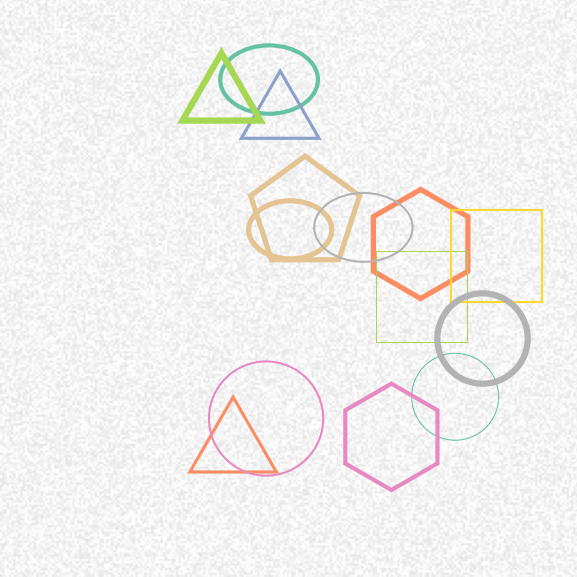[{"shape": "circle", "thickness": 0.5, "radius": 0.38, "center": [0.788, 0.312]}, {"shape": "oval", "thickness": 2, "radius": 0.42, "center": [0.466, 0.861]}, {"shape": "hexagon", "thickness": 2.5, "radius": 0.47, "center": [0.728, 0.577]}, {"shape": "triangle", "thickness": 1.5, "radius": 0.43, "center": [0.404, 0.225]}, {"shape": "triangle", "thickness": 1.5, "radius": 0.39, "center": [0.485, 0.798]}, {"shape": "circle", "thickness": 1, "radius": 0.49, "center": [0.461, 0.274]}, {"shape": "hexagon", "thickness": 2, "radius": 0.46, "center": [0.678, 0.243]}, {"shape": "square", "thickness": 0.5, "radius": 0.39, "center": [0.73, 0.486]}, {"shape": "triangle", "thickness": 3, "radius": 0.39, "center": [0.383, 0.829]}, {"shape": "square", "thickness": 1, "radius": 0.4, "center": [0.86, 0.556]}, {"shape": "pentagon", "thickness": 2.5, "radius": 0.5, "center": [0.528, 0.63]}, {"shape": "oval", "thickness": 2.5, "radius": 0.36, "center": [0.503, 0.601]}, {"shape": "oval", "thickness": 1, "radius": 0.43, "center": [0.629, 0.605]}, {"shape": "circle", "thickness": 3, "radius": 0.39, "center": [0.836, 0.413]}]